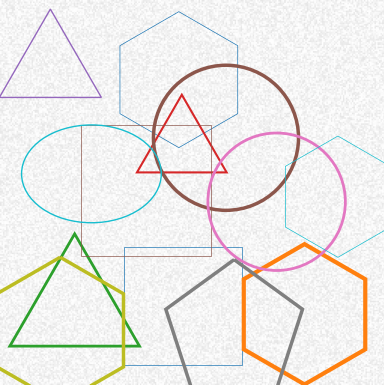[{"shape": "hexagon", "thickness": 0.5, "radius": 0.88, "center": [0.465, 0.793]}, {"shape": "square", "thickness": 0.5, "radius": 0.77, "center": [0.475, 0.205]}, {"shape": "hexagon", "thickness": 3, "radius": 0.91, "center": [0.791, 0.184]}, {"shape": "triangle", "thickness": 2, "radius": 0.97, "center": [0.194, 0.198]}, {"shape": "triangle", "thickness": 1.5, "radius": 0.67, "center": [0.472, 0.619]}, {"shape": "triangle", "thickness": 1, "radius": 0.76, "center": [0.131, 0.823]}, {"shape": "circle", "thickness": 2.5, "radius": 0.94, "center": [0.587, 0.642]}, {"shape": "square", "thickness": 0.5, "radius": 0.85, "center": [0.379, 0.505]}, {"shape": "circle", "thickness": 2, "radius": 0.89, "center": [0.718, 0.476]}, {"shape": "pentagon", "thickness": 2.5, "radius": 0.93, "center": [0.608, 0.139]}, {"shape": "hexagon", "thickness": 2.5, "radius": 0.95, "center": [0.156, 0.142]}, {"shape": "hexagon", "thickness": 0.5, "radius": 0.79, "center": [0.878, 0.489]}, {"shape": "oval", "thickness": 1, "radius": 0.91, "center": [0.237, 0.548]}]